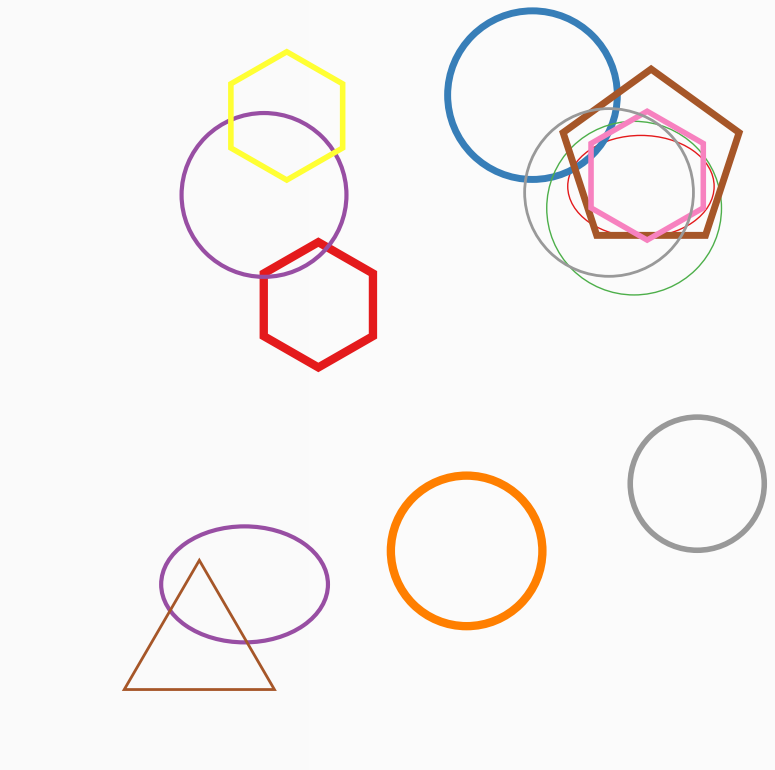[{"shape": "oval", "thickness": 0.5, "radius": 0.47, "center": [0.827, 0.758]}, {"shape": "hexagon", "thickness": 3, "radius": 0.41, "center": [0.411, 0.604]}, {"shape": "circle", "thickness": 2.5, "radius": 0.55, "center": [0.687, 0.876]}, {"shape": "circle", "thickness": 0.5, "radius": 0.56, "center": [0.818, 0.73]}, {"shape": "circle", "thickness": 1.5, "radius": 0.53, "center": [0.341, 0.747]}, {"shape": "oval", "thickness": 1.5, "radius": 0.54, "center": [0.316, 0.241]}, {"shape": "circle", "thickness": 3, "radius": 0.49, "center": [0.602, 0.285]}, {"shape": "hexagon", "thickness": 2, "radius": 0.42, "center": [0.37, 0.849]}, {"shape": "pentagon", "thickness": 2.5, "radius": 0.6, "center": [0.84, 0.791]}, {"shape": "triangle", "thickness": 1, "radius": 0.56, "center": [0.257, 0.16]}, {"shape": "hexagon", "thickness": 2, "radius": 0.42, "center": [0.835, 0.772]}, {"shape": "circle", "thickness": 1, "radius": 0.54, "center": [0.786, 0.75]}, {"shape": "circle", "thickness": 2, "radius": 0.43, "center": [0.9, 0.372]}]